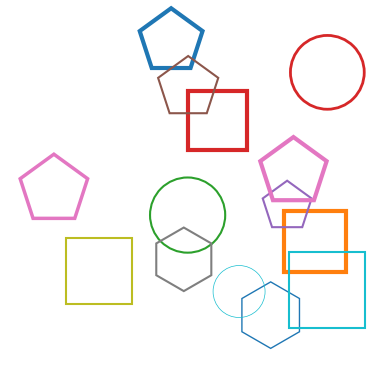[{"shape": "hexagon", "thickness": 1, "radius": 0.43, "center": [0.703, 0.181]}, {"shape": "pentagon", "thickness": 3, "radius": 0.43, "center": [0.444, 0.893]}, {"shape": "square", "thickness": 3, "radius": 0.4, "center": [0.819, 0.373]}, {"shape": "circle", "thickness": 1.5, "radius": 0.49, "center": [0.487, 0.441]}, {"shape": "square", "thickness": 3, "radius": 0.39, "center": [0.565, 0.687]}, {"shape": "circle", "thickness": 2, "radius": 0.48, "center": [0.85, 0.812]}, {"shape": "pentagon", "thickness": 1.5, "radius": 0.33, "center": [0.746, 0.464]}, {"shape": "pentagon", "thickness": 1.5, "radius": 0.41, "center": [0.489, 0.772]}, {"shape": "pentagon", "thickness": 2.5, "radius": 0.46, "center": [0.14, 0.507]}, {"shape": "pentagon", "thickness": 3, "radius": 0.45, "center": [0.762, 0.553]}, {"shape": "hexagon", "thickness": 1.5, "radius": 0.41, "center": [0.477, 0.326]}, {"shape": "square", "thickness": 1.5, "radius": 0.43, "center": [0.257, 0.295]}, {"shape": "square", "thickness": 1.5, "radius": 0.49, "center": [0.85, 0.248]}, {"shape": "circle", "thickness": 0.5, "radius": 0.34, "center": [0.621, 0.243]}]